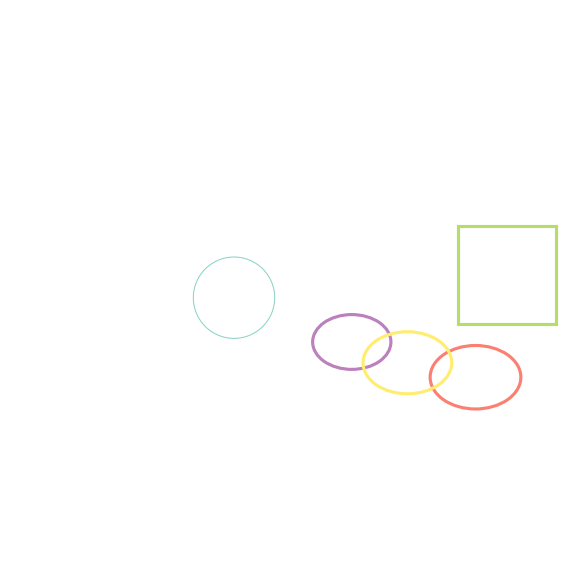[{"shape": "circle", "thickness": 0.5, "radius": 0.35, "center": [0.405, 0.484]}, {"shape": "oval", "thickness": 1.5, "radius": 0.39, "center": [0.823, 0.346]}, {"shape": "square", "thickness": 1.5, "radius": 0.42, "center": [0.877, 0.524]}, {"shape": "oval", "thickness": 1.5, "radius": 0.34, "center": [0.609, 0.407]}, {"shape": "oval", "thickness": 1.5, "radius": 0.38, "center": [0.705, 0.371]}]